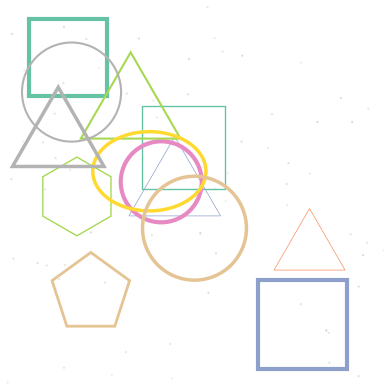[{"shape": "square", "thickness": 3, "radius": 0.5, "center": [0.177, 0.851]}, {"shape": "square", "thickness": 1, "radius": 0.54, "center": [0.477, 0.616]}, {"shape": "triangle", "thickness": 0.5, "radius": 0.53, "center": [0.804, 0.352]}, {"shape": "square", "thickness": 3, "radius": 0.58, "center": [0.786, 0.157]}, {"shape": "triangle", "thickness": 0.5, "radius": 0.69, "center": [0.454, 0.508]}, {"shape": "circle", "thickness": 3, "radius": 0.53, "center": [0.419, 0.528]}, {"shape": "triangle", "thickness": 1.5, "radius": 0.75, "center": [0.339, 0.715]}, {"shape": "hexagon", "thickness": 1, "radius": 0.51, "center": [0.2, 0.49]}, {"shape": "oval", "thickness": 2.5, "radius": 0.74, "center": [0.388, 0.555]}, {"shape": "circle", "thickness": 2.5, "radius": 0.67, "center": [0.505, 0.407]}, {"shape": "pentagon", "thickness": 2, "radius": 0.53, "center": [0.236, 0.238]}, {"shape": "circle", "thickness": 1.5, "radius": 0.64, "center": [0.186, 0.761]}, {"shape": "triangle", "thickness": 2.5, "radius": 0.69, "center": [0.151, 0.636]}]